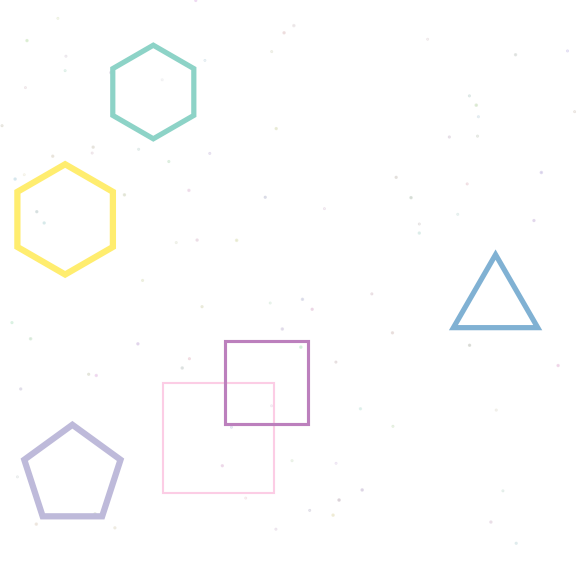[{"shape": "hexagon", "thickness": 2.5, "radius": 0.41, "center": [0.265, 0.84]}, {"shape": "pentagon", "thickness": 3, "radius": 0.44, "center": [0.125, 0.176]}, {"shape": "triangle", "thickness": 2.5, "radius": 0.42, "center": [0.858, 0.474]}, {"shape": "square", "thickness": 1, "radius": 0.48, "center": [0.378, 0.241]}, {"shape": "square", "thickness": 1.5, "radius": 0.36, "center": [0.461, 0.336]}, {"shape": "hexagon", "thickness": 3, "radius": 0.48, "center": [0.113, 0.619]}]